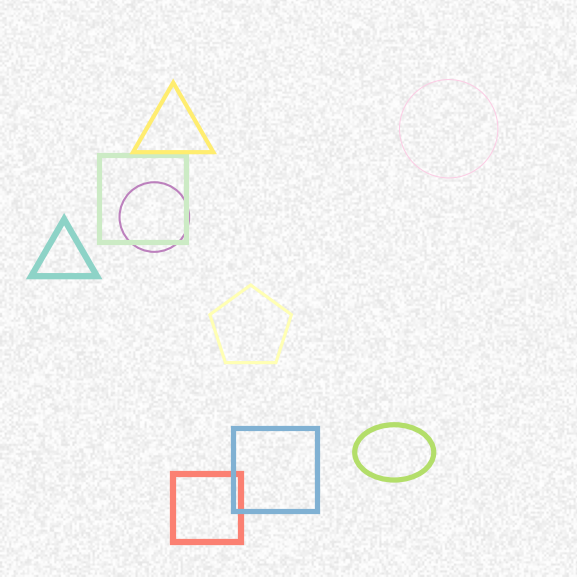[{"shape": "triangle", "thickness": 3, "radius": 0.33, "center": [0.111, 0.554]}, {"shape": "pentagon", "thickness": 1.5, "radius": 0.37, "center": [0.434, 0.431]}, {"shape": "square", "thickness": 3, "radius": 0.3, "center": [0.358, 0.12]}, {"shape": "square", "thickness": 2.5, "radius": 0.36, "center": [0.476, 0.186]}, {"shape": "oval", "thickness": 2.5, "radius": 0.34, "center": [0.683, 0.216]}, {"shape": "circle", "thickness": 0.5, "radius": 0.43, "center": [0.777, 0.776]}, {"shape": "circle", "thickness": 1, "radius": 0.3, "center": [0.267, 0.623]}, {"shape": "square", "thickness": 2.5, "radius": 0.38, "center": [0.247, 0.655]}, {"shape": "triangle", "thickness": 2, "radius": 0.4, "center": [0.3, 0.776]}]